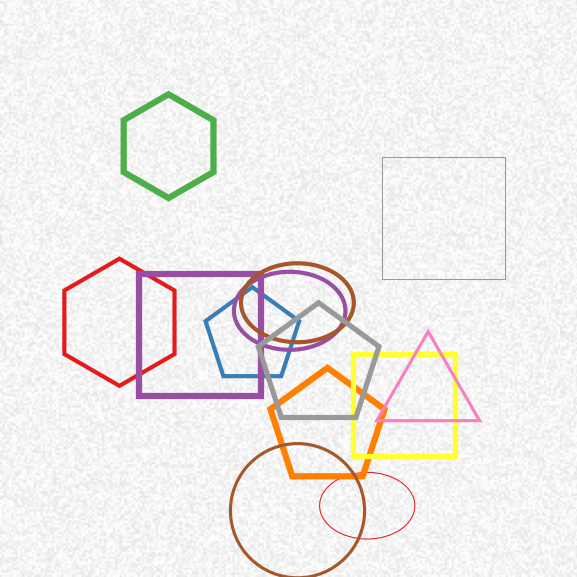[{"shape": "hexagon", "thickness": 2, "radius": 0.55, "center": [0.207, 0.441]}, {"shape": "oval", "thickness": 0.5, "radius": 0.41, "center": [0.636, 0.123]}, {"shape": "pentagon", "thickness": 2, "radius": 0.43, "center": [0.437, 0.417]}, {"shape": "hexagon", "thickness": 3, "radius": 0.45, "center": [0.292, 0.746]}, {"shape": "oval", "thickness": 2, "radius": 0.48, "center": [0.502, 0.461]}, {"shape": "square", "thickness": 3, "radius": 0.53, "center": [0.346, 0.419]}, {"shape": "pentagon", "thickness": 3, "radius": 0.52, "center": [0.567, 0.258]}, {"shape": "square", "thickness": 2.5, "radius": 0.44, "center": [0.7, 0.297]}, {"shape": "circle", "thickness": 1.5, "radius": 0.58, "center": [0.515, 0.115]}, {"shape": "oval", "thickness": 2, "radius": 0.49, "center": [0.515, 0.475]}, {"shape": "triangle", "thickness": 1.5, "radius": 0.51, "center": [0.741, 0.322]}, {"shape": "pentagon", "thickness": 2.5, "radius": 0.55, "center": [0.552, 0.365]}, {"shape": "square", "thickness": 0.5, "radius": 0.53, "center": [0.768, 0.622]}]